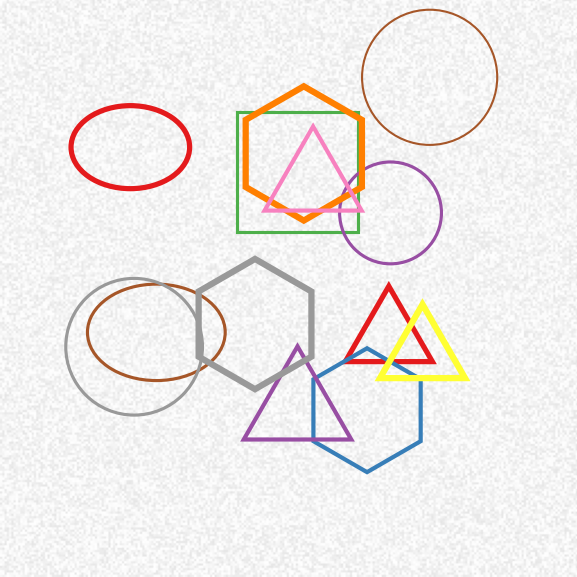[{"shape": "triangle", "thickness": 2.5, "radius": 0.44, "center": [0.673, 0.416]}, {"shape": "oval", "thickness": 2.5, "radius": 0.51, "center": [0.226, 0.744]}, {"shape": "hexagon", "thickness": 2, "radius": 0.54, "center": [0.636, 0.289]}, {"shape": "square", "thickness": 1.5, "radius": 0.52, "center": [0.515, 0.701]}, {"shape": "circle", "thickness": 1.5, "radius": 0.44, "center": [0.676, 0.63]}, {"shape": "triangle", "thickness": 2, "radius": 0.54, "center": [0.515, 0.292]}, {"shape": "hexagon", "thickness": 3, "radius": 0.58, "center": [0.526, 0.733]}, {"shape": "triangle", "thickness": 3, "radius": 0.43, "center": [0.732, 0.387]}, {"shape": "circle", "thickness": 1, "radius": 0.59, "center": [0.744, 0.865]}, {"shape": "oval", "thickness": 1.5, "radius": 0.6, "center": [0.271, 0.424]}, {"shape": "triangle", "thickness": 2, "radius": 0.49, "center": [0.542, 0.683]}, {"shape": "hexagon", "thickness": 3, "radius": 0.56, "center": [0.442, 0.438]}, {"shape": "circle", "thickness": 1.5, "radius": 0.59, "center": [0.232, 0.399]}]